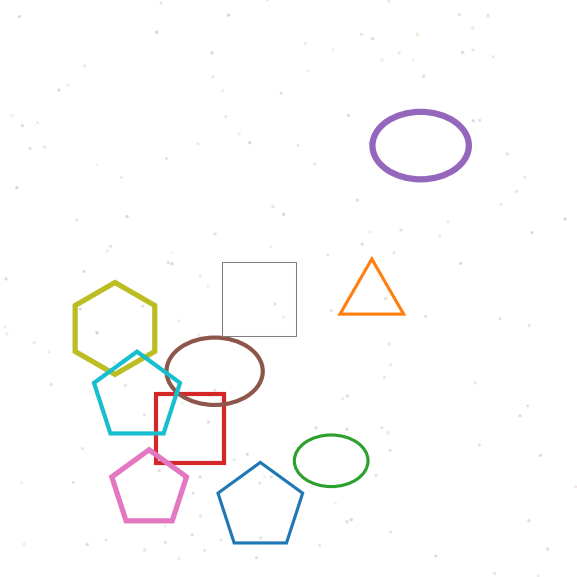[{"shape": "pentagon", "thickness": 1.5, "radius": 0.39, "center": [0.451, 0.121]}, {"shape": "triangle", "thickness": 1.5, "radius": 0.32, "center": [0.644, 0.487]}, {"shape": "oval", "thickness": 1.5, "radius": 0.32, "center": [0.573, 0.201]}, {"shape": "square", "thickness": 2, "radius": 0.3, "center": [0.329, 0.257]}, {"shape": "oval", "thickness": 3, "radius": 0.42, "center": [0.728, 0.747]}, {"shape": "oval", "thickness": 2, "radius": 0.42, "center": [0.372, 0.356]}, {"shape": "pentagon", "thickness": 2.5, "radius": 0.34, "center": [0.258, 0.152]}, {"shape": "square", "thickness": 0.5, "radius": 0.32, "center": [0.449, 0.481]}, {"shape": "hexagon", "thickness": 2.5, "radius": 0.4, "center": [0.199, 0.43]}, {"shape": "pentagon", "thickness": 2, "radius": 0.39, "center": [0.237, 0.312]}]